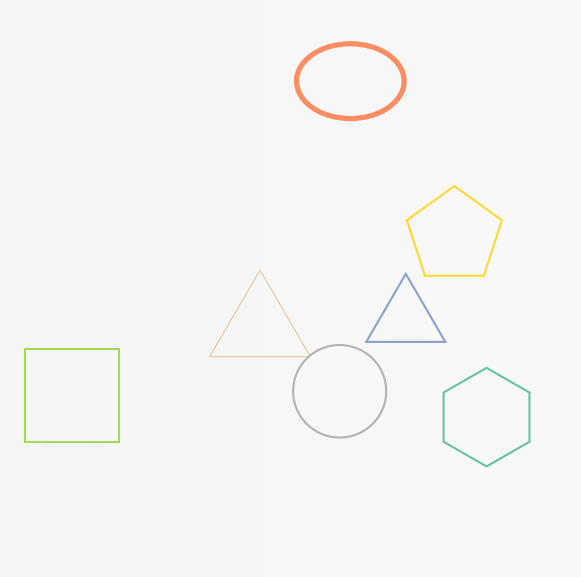[{"shape": "hexagon", "thickness": 1, "radius": 0.43, "center": [0.837, 0.277]}, {"shape": "oval", "thickness": 2.5, "radius": 0.46, "center": [0.603, 0.859]}, {"shape": "triangle", "thickness": 1, "radius": 0.39, "center": [0.698, 0.446]}, {"shape": "square", "thickness": 1, "radius": 0.4, "center": [0.124, 0.314]}, {"shape": "pentagon", "thickness": 1, "radius": 0.43, "center": [0.782, 0.591]}, {"shape": "triangle", "thickness": 0.5, "radius": 0.5, "center": [0.447, 0.432]}, {"shape": "circle", "thickness": 1, "radius": 0.4, "center": [0.584, 0.322]}]